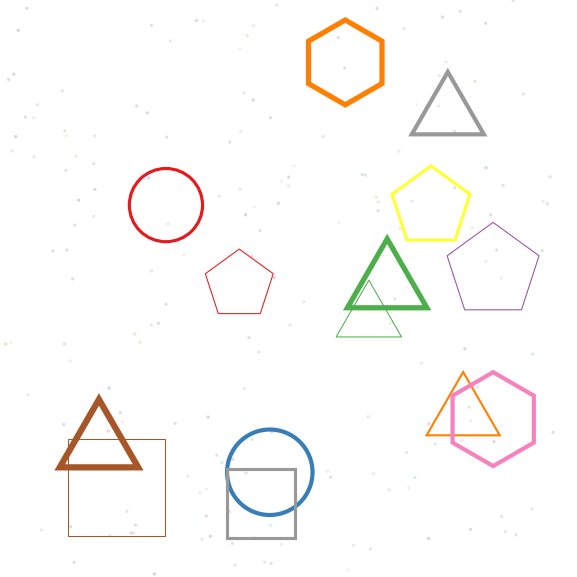[{"shape": "pentagon", "thickness": 0.5, "radius": 0.31, "center": [0.414, 0.506]}, {"shape": "circle", "thickness": 1.5, "radius": 0.32, "center": [0.287, 0.644]}, {"shape": "circle", "thickness": 2, "radius": 0.37, "center": [0.467, 0.181]}, {"shape": "triangle", "thickness": 0.5, "radius": 0.33, "center": [0.639, 0.448]}, {"shape": "triangle", "thickness": 2.5, "radius": 0.4, "center": [0.67, 0.506]}, {"shape": "pentagon", "thickness": 0.5, "radius": 0.42, "center": [0.854, 0.53]}, {"shape": "hexagon", "thickness": 2.5, "radius": 0.37, "center": [0.598, 0.891]}, {"shape": "triangle", "thickness": 1, "radius": 0.37, "center": [0.802, 0.282]}, {"shape": "pentagon", "thickness": 1.5, "radius": 0.35, "center": [0.746, 0.641]}, {"shape": "triangle", "thickness": 3, "radius": 0.39, "center": [0.171, 0.229]}, {"shape": "square", "thickness": 0.5, "radius": 0.42, "center": [0.202, 0.155]}, {"shape": "hexagon", "thickness": 2, "radius": 0.41, "center": [0.854, 0.273]}, {"shape": "triangle", "thickness": 2, "radius": 0.36, "center": [0.775, 0.803]}, {"shape": "square", "thickness": 1.5, "radius": 0.3, "center": [0.452, 0.127]}]